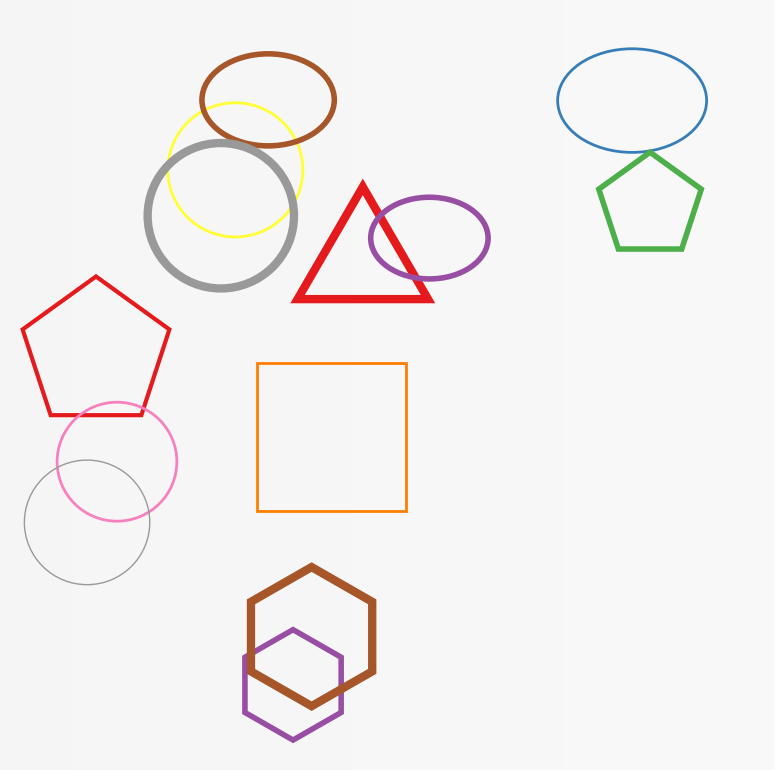[{"shape": "triangle", "thickness": 3, "radius": 0.49, "center": [0.468, 0.66]}, {"shape": "pentagon", "thickness": 1.5, "radius": 0.5, "center": [0.124, 0.541]}, {"shape": "oval", "thickness": 1, "radius": 0.48, "center": [0.816, 0.869]}, {"shape": "pentagon", "thickness": 2, "radius": 0.35, "center": [0.839, 0.733]}, {"shape": "oval", "thickness": 2, "radius": 0.38, "center": [0.554, 0.691]}, {"shape": "hexagon", "thickness": 2, "radius": 0.36, "center": [0.378, 0.111]}, {"shape": "square", "thickness": 1, "radius": 0.48, "center": [0.428, 0.432]}, {"shape": "circle", "thickness": 1, "radius": 0.44, "center": [0.304, 0.779]}, {"shape": "oval", "thickness": 2, "radius": 0.43, "center": [0.346, 0.87]}, {"shape": "hexagon", "thickness": 3, "radius": 0.45, "center": [0.402, 0.173]}, {"shape": "circle", "thickness": 1, "radius": 0.39, "center": [0.151, 0.4]}, {"shape": "circle", "thickness": 3, "radius": 0.47, "center": [0.285, 0.72]}, {"shape": "circle", "thickness": 0.5, "radius": 0.4, "center": [0.112, 0.322]}]